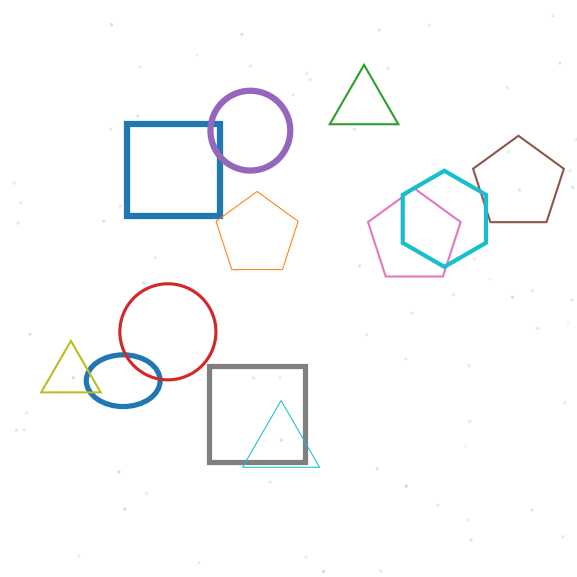[{"shape": "square", "thickness": 3, "radius": 0.4, "center": [0.301, 0.705]}, {"shape": "oval", "thickness": 2.5, "radius": 0.32, "center": [0.213, 0.34]}, {"shape": "pentagon", "thickness": 0.5, "radius": 0.37, "center": [0.445, 0.593]}, {"shape": "triangle", "thickness": 1, "radius": 0.34, "center": [0.63, 0.818]}, {"shape": "circle", "thickness": 1.5, "radius": 0.42, "center": [0.291, 0.425]}, {"shape": "circle", "thickness": 3, "radius": 0.35, "center": [0.434, 0.773]}, {"shape": "pentagon", "thickness": 1, "radius": 0.41, "center": [0.898, 0.681]}, {"shape": "pentagon", "thickness": 1, "radius": 0.42, "center": [0.717, 0.589]}, {"shape": "square", "thickness": 2.5, "radius": 0.42, "center": [0.444, 0.282]}, {"shape": "triangle", "thickness": 1, "radius": 0.3, "center": [0.123, 0.349]}, {"shape": "triangle", "thickness": 0.5, "radius": 0.39, "center": [0.487, 0.228]}, {"shape": "hexagon", "thickness": 2, "radius": 0.42, "center": [0.769, 0.62]}]